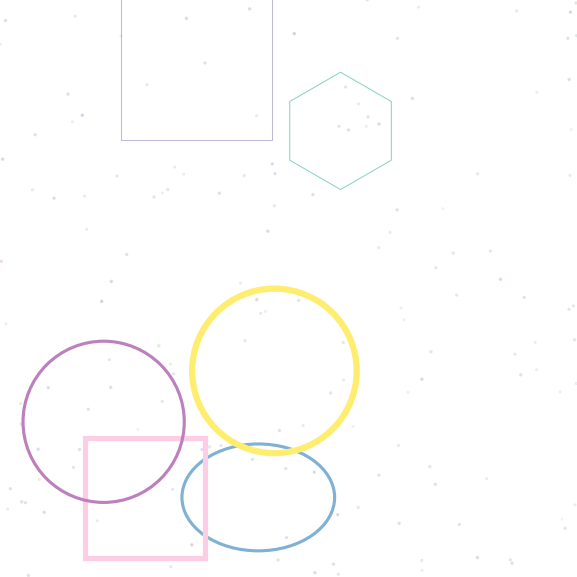[{"shape": "hexagon", "thickness": 0.5, "radius": 0.51, "center": [0.59, 0.773]}, {"shape": "square", "thickness": 0.5, "radius": 0.65, "center": [0.34, 0.886]}, {"shape": "oval", "thickness": 1.5, "radius": 0.66, "center": [0.447, 0.138]}, {"shape": "square", "thickness": 2.5, "radius": 0.52, "center": [0.251, 0.136]}, {"shape": "circle", "thickness": 1.5, "radius": 0.7, "center": [0.179, 0.269]}, {"shape": "circle", "thickness": 3, "radius": 0.71, "center": [0.475, 0.357]}]